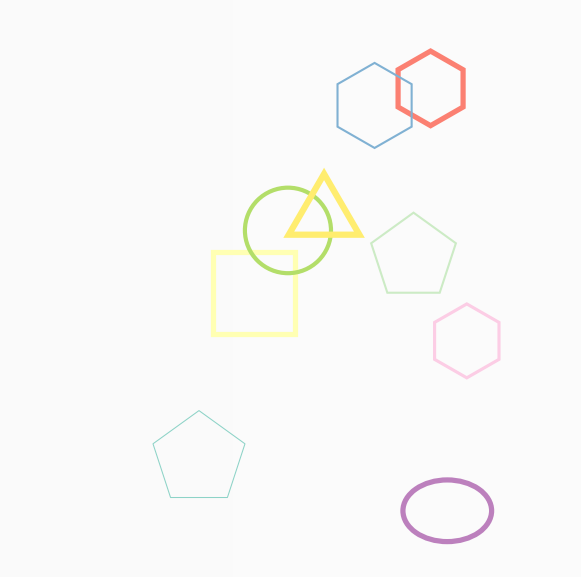[{"shape": "pentagon", "thickness": 0.5, "radius": 0.42, "center": [0.342, 0.205]}, {"shape": "square", "thickness": 2.5, "radius": 0.35, "center": [0.437, 0.492]}, {"shape": "hexagon", "thickness": 2.5, "radius": 0.32, "center": [0.741, 0.846]}, {"shape": "hexagon", "thickness": 1, "radius": 0.37, "center": [0.644, 0.817]}, {"shape": "circle", "thickness": 2, "radius": 0.37, "center": [0.495, 0.6]}, {"shape": "hexagon", "thickness": 1.5, "radius": 0.32, "center": [0.803, 0.409]}, {"shape": "oval", "thickness": 2.5, "radius": 0.38, "center": [0.77, 0.115]}, {"shape": "pentagon", "thickness": 1, "radius": 0.38, "center": [0.711, 0.554]}, {"shape": "triangle", "thickness": 3, "radius": 0.35, "center": [0.558, 0.628]}]